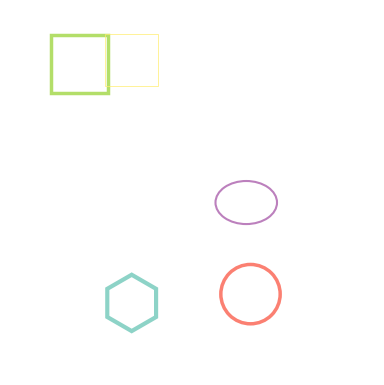[{"shape": "hexagon", "thickness": 3, "radius": 0.37, "center": [0.342, 0.213]}, {"shape": "circle", "thickness": 2.5, "radius": 0.39, "center": [0.651, 0.236]}, {"shape": "square", "thickness": 2.5, "radius": 0.37, "center": [0.207, 0.834]}, {"shape": "oval", "thickness": 1.5, "radius": 0.4, "center": [0.64, 0.474]}, {"shape": "square", "thickness": 0.5, "radius": 0.34, "center": [0.342, 0.844]}]